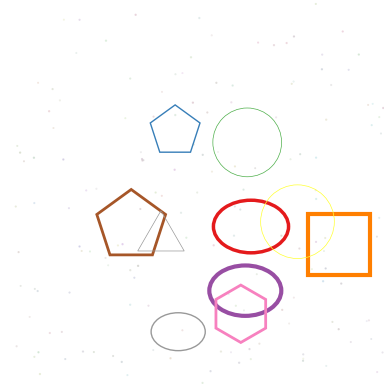[{"shape": "oval", "thickness": 2.5, "radius": 0.49, "center": [0.652, 0.412]}, {"shape": "pentagon", "thickness": 1, "radius": 0.34, "center": [0.455, 0.66]}, {"shape": "circle", "thickness": 0.5, "radius": 0.45, "center": [0.642, 0.63]}, {"shape": "oval", "thickness": 3, "radius": 0.47, "center": [0.637, 0.245]}, {"shape": "square", "thickness": 3, "radius": 0.4, "center": [0.881, 0.366]}, {"shape": "circle", "thickness": 0.5, "radius": 0.48, "center": [0.773, 0.424]}, {"shape": "pentagon", "thickness": 2, "radius": 0.47, "center": [0.341, 0.414]}, {"shape": "hexagon", "thickness": 2, "radius": 0.37, "center": [0.625, 0.185]}, {"shape": "triangle", "thickness": 0.5, "radius": 0.35, "center": [0.418, 0.383]}, {"shape": "oval", "thickness": 1, "radius": 0.35, "center": [0.463, 0.138]}]